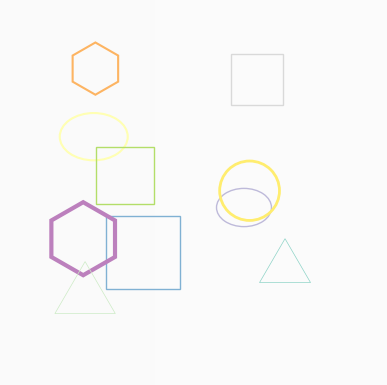[{"shape": "triangle", "thickness": 0.5, "radius": 0.38, "center": [0.736, 0.304]}, {"shape": "oval", "thickness": 1.5, "radius": 0.44, "center": [0.242, 0.645]}, {"shape": "oval", "thickness": 1, "radius": 0.35, "center": [0.63, 0.461]}, {"shape": "square", "thickness": 1, "radius": 0.47, "center": [0.369, 0.344]}, {"shape": "hexagon", "thickness": 1.5, "radius": 0.34, "center": [0.246, 0.822]}, {"shape": "square", "thickness": 1, "radius": 0.37, "center": [0.322, 0.544]}, {"shape": "square", "thickness": 1, "radius": 0.34, "center": [0.664, 0.794]}, {"shape": "hexagon", "thickness": 3, "radius": 0.47, "center": [0.215, 0.38]}, {"shape": "triangle", "thickness": 0.5, "radius": 0.45, "center": [0.22, 0.231]}, {"shape": "circle", "thickness": 2, "radius": 0.39, "center": [0.644, 0.505]}]